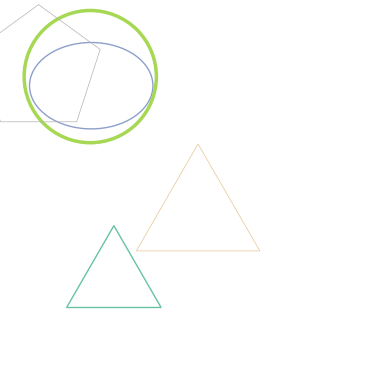[{"shape": "triangle", "thickness": 1, "radius": 0.71, "center": [0.296, 0.272]}, {"shape": "oval", "thickness": 1, "radius": 0.8, "center": [0.237, 0.777]}, {"shape": "circle", "thickness": 2.5, "radius": 0.86, "center": [0.234, 0.801]}, {"shape": "triangle", "thickness": 0.5, "radius": 0.93, "center": [0.514, 0.441]}, {"shape": "pentagon", "thickness": 0.5, "radius": 0.84, "center": [0.1, 0.82]}]